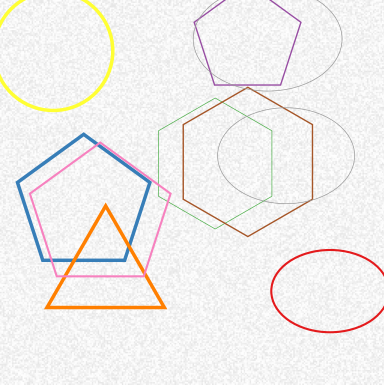[{"shape": "oval", "thickness": 1.5, "radius": 0.76, "center": [0.857, 0.244]}, {"shape": "pentagon", "thickness": 2.5, "radius": 0.9, "center": [0.217, 0.47]}, {"shape": "hexagon", "thickness": 0.5, "radius": 0.85, "center": [0.559, 0.575]}, {"shape": "pentagon", "thickness": 1, "radius": 0.73, "center": [0.643, 0.897]}, {"shape": "triangle", "thickness": 2.5, "radius": 0.88, "center": [0.274, 0.289]}, {"shape": "circle", "thickness": 2.5, "radius": 0.77, "center": [0.138, 0.868]}, {"shape": "hexagon", "thickness": 1, "radius": 0.97, "center": [0.644, 0.579]}, {"shape": "pentagon", "thickness": 1.5, "radius": 0.96, "center": [0.26, 0.438]}, {"shape": "oval", "thickness": 0.5, "radius": 0.97, "center": [0.695, 0.899]}, {"shape": "oval", "thickness": 0.5, "radius": 0.89, "center": [0.743, 0.596]}]